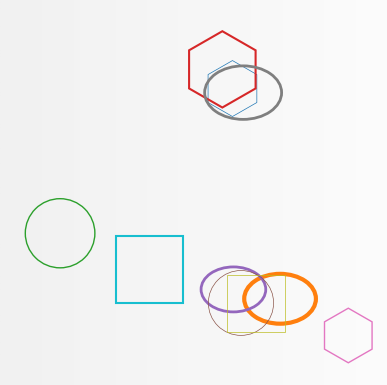[{"shape": "hexagon", "thickness": 0.5, "radius": 0.36, "center": [0.6, 0.77]}, {"shape": "oval", "thickness": 3, "radius": 0.46, "center": [0.723, 0.224]}, {"shape": "circle", "thickness": 1, "radius": 0.45, "center": [0.155, 0.394]}, {"shape": "hexagon", "thickness": 1.5, "radius": 0.5, "center": [0.574, 0.82]}, {"shape": "oval", "thickness": 2, "radius": 0.42, "center": [0.602, 0.248]}, {"shape": "circle", "thickness": 0.5, "radius": 0.42, "center": [0.622, 0.213]}, {"shape": "hexagon", "thickness": 1, "radius": 0.35, "center": [0.899, 0.129]}, {"shape": "oval", "thickness": 2, "radius": 0.5, "center": [0.627, 0.759]}, {"shape": "square", "thickness": 0.5, "radius": 0.37, "center": [0.66, 0.211]}, {"shape": "square", "thickness": 1.5, "radius": 0.44, "center": [0.386, 0.3]}]